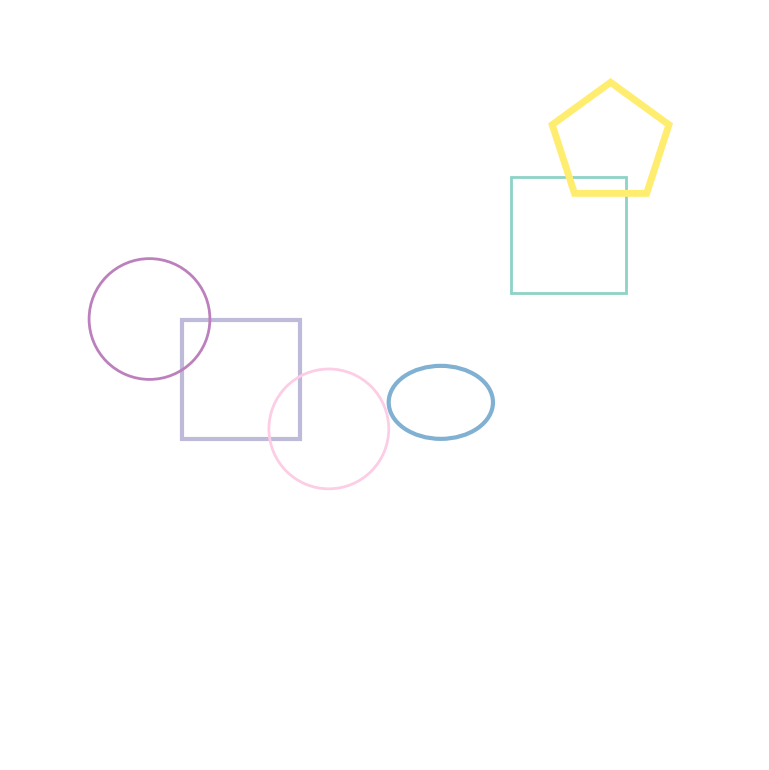[{"shape": "square", "thickness": 1, "radius": 0.37, "center": [0.738, 0.695]}, {"shape": "square", "thickness": 1.5, "radius": 0.38, "center": [0.313, 0.507]}, {"shape": "oval", "thickness": 1.5, "radius": 0.34, "center": [0.573, 0.477]}, {"shape": "circle", "thickness": 1, "radius": 0.39, "center": [0.427, 0.443]}, {"shape": "circle", "thickness": 1, "radius": 0.39, "center": [0.194, 0.586]}, {"shape": "pentagon", "thickness": 2.5, "radius": 0.4, "center": [0.793, 0.813]}]